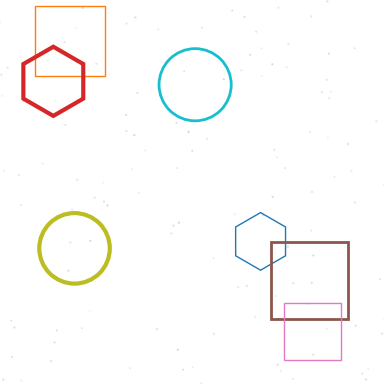[{"shape": "hexagon", "thickness": 1, "radius": 0.37, "center": [0.677, 0.373]}, {"shape": "square", "thickness": 1, "radius": 0.46, "center": [0.182, 0.894]}, {"shape": "hexagon", "thickness": 3, "radius": 0.45, "center": [0.138, 0.789]}, {"shape": "square", "thickness": 2, "radius": 0.5, "center": [0.804, 0.272]}, {"shape": "square", "thickness": 1, "radius": 0.37, "center": [0.811, 0.138]}, {"shape": "circle", "thickness": 3, "radius": 0.46, "center": [0.194, 0.355]}, {"shape": "circle", "thickness": 2, "radius": 0.47, "center": [0.507, 0.78]}]